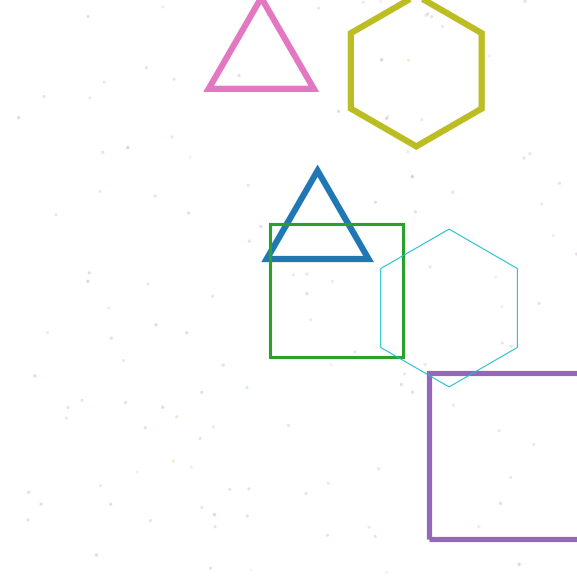[{"shape": "triangle", "thickness": 3, "radius": 0.51, "center": [0.55, 0.602]}, {"shape": "square", "thickness": 1.5, "radius": 0.57, "center": [0.582, 0.496]}, {"shape": "square", "thickness": 2.5, "radius": 0.72, "center": [0.886, 0.209]}, {"shape": "triangle", "thickness": 3, "radius": 0.53, "center": [0.452, 0.898]}, {"shape": "hexagon", "thickness": 3, "radius": 0.65, "center": [0.721, 0.876]}, {"shape": "hexagon", "thickness": 0.5, "radius": 0.68, "center": [0.778, 0.466]}]